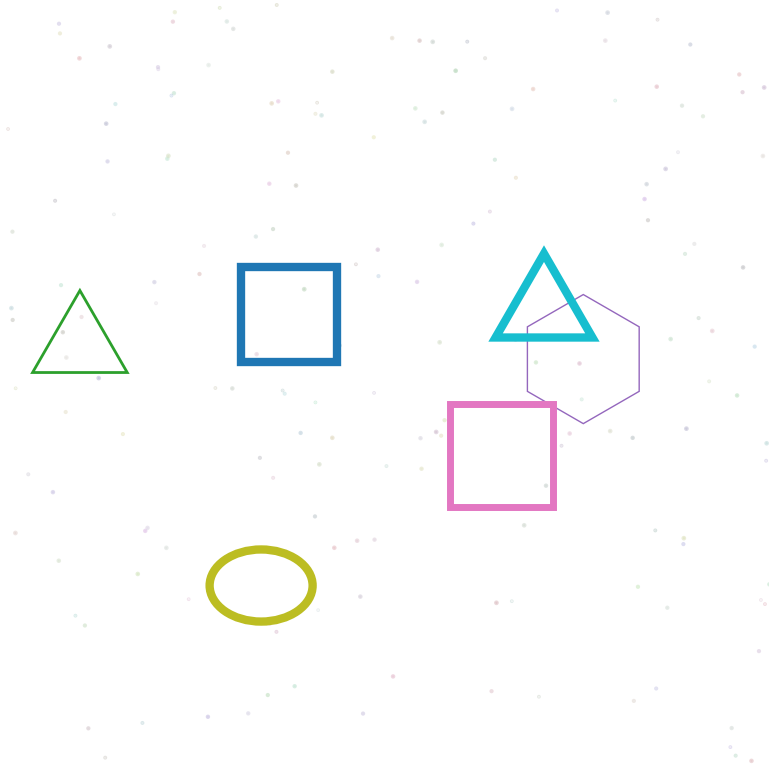[{"shape": "square", "thickness": 3, "radius": 0.31, "center": [0.375, 0.591]}, {"shape": "triangle", "thickness": 1, "radius": 0.35, "center": [0.104, 0.552]}, {"shape": "hexagon", "thickness": 0.5, "radius": 0.42, "center": [0.758, 0.534]}, {"shape": "square", "thickness": 2.5, "radius": 0.34, "center": [0.651, 0.408]}, {"shape": "oval", "thickness": 3, "radius": 0.33, "center": [0.339, 0.24]}, {"shape": "triangle", "thickness": 3, "radius": 0.36, "center": [0.706, 0.598]}]